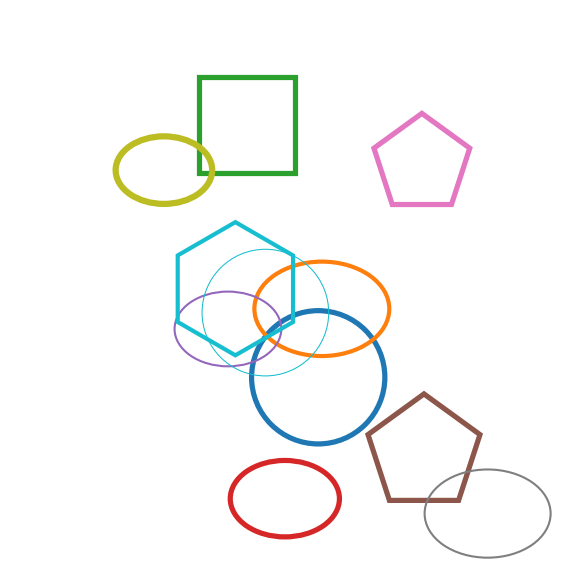[{"shape": "circle", "thickness": 2.5, "radius": 0.58, "center": [0.551, 0.346]}, {"shape": "oval", "thickness": 2, "radius": 0.58, "center": [0.557, 0.464]}, {"shape": "square", "thickness": 2.5, "radius": 0.42, "center": [0.428, 0.783]}, {"shape": "oval", "thickness": 2.5, "radius": 0.47, "center": [0.493, 0.136]}, {"shape": "oval", "thickness": 1, "radius": 0.46, "center": [0.395, 0.43]}, {"shape": "pentagon", "thickness": 2.5, "radius": 0.51, "center": [0.734, 0.215]}, {"shape": "pentagon", "thickness": 2.5, "radius": 0.44, "center": [0.73, 0.716]}, {"shape": "oval", "thickness": 1, "radius": 0.55, "center": [0.844, 0.11]}, {"shape": "oval", "thickness": 3, "radius": 0.42, "center": [0.284, 0.705]}, {"shape": "circle", "thickness": 0.5, "radius": 0.55, "center": [0.46, 0.458]}, {"shape": "hexagon", "thickness": 2, "radius": 0.58, "center": [0.408, 0.499]}]